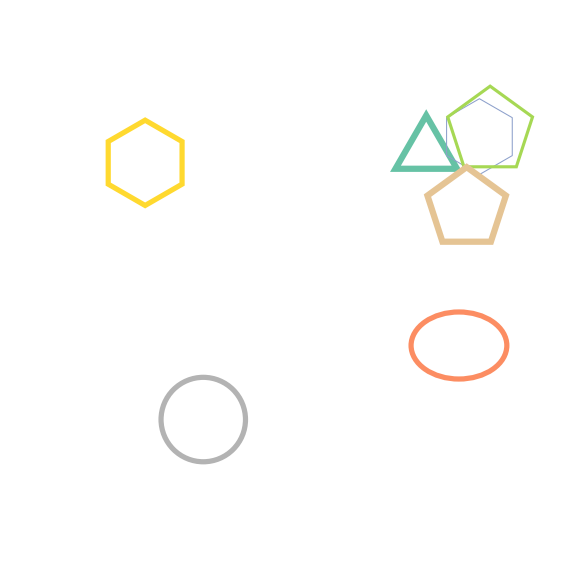[{"shape": "triangle", "thickness": 3, "radius": 0.31, "center": [0.738, 0.738]}, {"shape": "oval", "thickness": 2.5, "radius": 0.41, "center": [0.795, 0.401]}, {"shape": "hexagon", "thickness": 0.5, "radius": 0.33, "center": [0.83, 0.763]}, {"shape": "pentagon", "thickness": 1.5, "radius": 0.39, "center": [0.849, 0.773]}, {"shape": "hexagon", "thickness": 2.5, "radius": 0.37, "center": [0.251, 0.717]}, {"shape": "pentagon", "thickness": 3, "radius": 0.36, "center": [0.808, 0.638]}, {"shape": "circle", "thickness": 2.5, "radius": 0.37, "center": [0.352, 0.273]}]